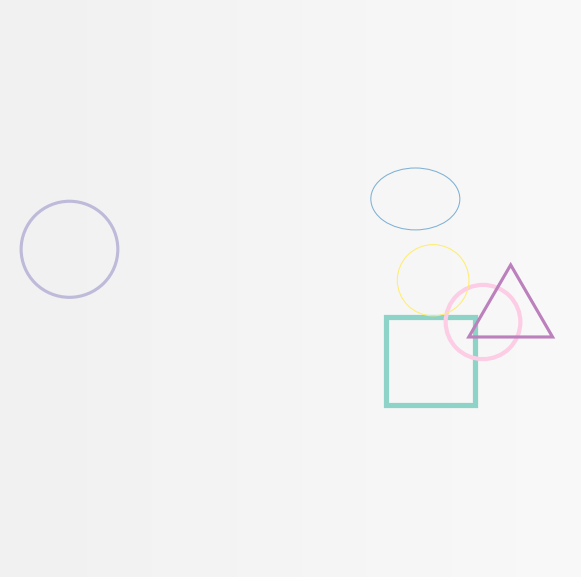[{"shape": "square", "thickness": 2.5, "radius": 0.38, "center": [0.741, 0.375]}, {"shape": "circle", "thickness": 1.5, "radius": 0.42, "center": [0.12, 0.567]}, {"shape": "oval", "thickness": 0.5, "radius": 0.38, "center": [0.715, 0.655]}, {"shape": "circle", "thickness": 2, "radius": 0.32, "center": [0.831, 0.442]}, {"shape": "triangle", "thickness": 1.5, "radius": 0.42, "center": [0.879, 0.457]}, {"shape": "circle", "thickness": 0.5, "radius": 0.31, "center": [0.745, 0.514]}]